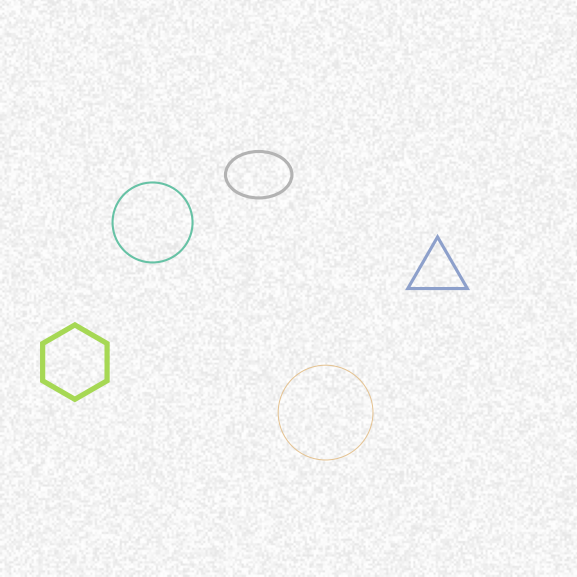[{"shape": "circle", "thickness": 1, "radius": 0.35, "center": [0.264, 0.614]}, {"shape": "triangle", "thickness": 1.5, "radius": 0.3, "center": [0.758, 0.529]}, {"shape": "hexagon", "thickness": 2.5, "radius": 0.32, "center": [0.13, 0.372]}, {"shape": "circle", "thickness": 0.5, "radius": 0.41, "center": [0.564, 0.285]}, {"shape": "oval", "thickness": 1.5, "radius": 0.29, "center": [0.448, 0.697]}]